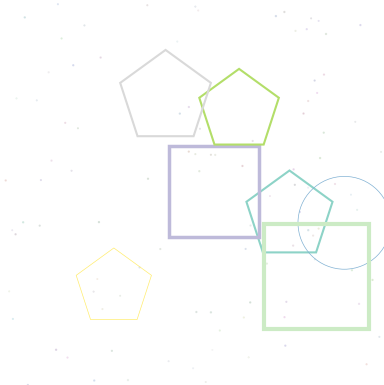[{"shape": "pentagon", "thickness": 1.5, "radius": 0.59, "center": [0.752, 0.44]}, {"shape": "square", "thickness": 2.5, "radius": 0.59, "center": [0.556, 0.503]}, {"shape": "circle", "thickness": 0.5, "radius": 0.6, "center": [0.895, 0.421]}, {"shape": "pentagon", "thickness": 1.5, "radius": 0.54, "center": [0.621, 0.712]}, {"shape": "pentagon", "thickness": 1.5, "radius": 0.62, "center": [0.43, 0.746]}, {"shape": "square", "thickness": 3, "radius": 0.68, "center": [0.823, 0.282]}, {"shape": "pentagon", "thickness": 0.5, "radius": 0.51, "center": [0.296, 0.253]}]